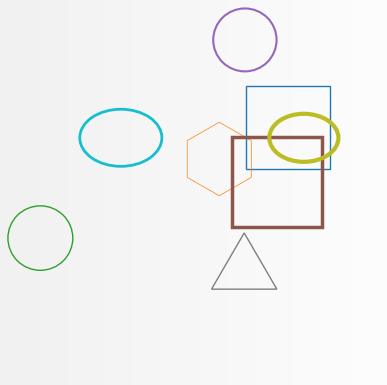[{"shape": "square", "thickness": 1, "radius": 0.54, "center": [0.743, 0.669]}, {"shape": "hexagon", "thickness": 0.5, "radius": 0.48, "center": [0.566, 0.587]}, {"shape": "circle", "thickness": 1, "radius": 0.42, "center": [0.104, 0.382]}, {"shape": "circle", "thickness": 1.5, "radius": 0.41, "center": [0.632, 0.896]}, {"shape": "square", "thickness": 2.5, "radius": 0.58, "center": [0.714, 0.527]}, {"shape": "triangle", "thickness": 1, "radius": 0.49, "center": [0.63, 0.298]}, {"shape": "oval", "thickness": 3, "radius": 0.45, "center": [0.784, 0.642]}, {"shape": "oval", "thickness": 2, "radius": 0.53, "center": [0.312, 0.642]}]